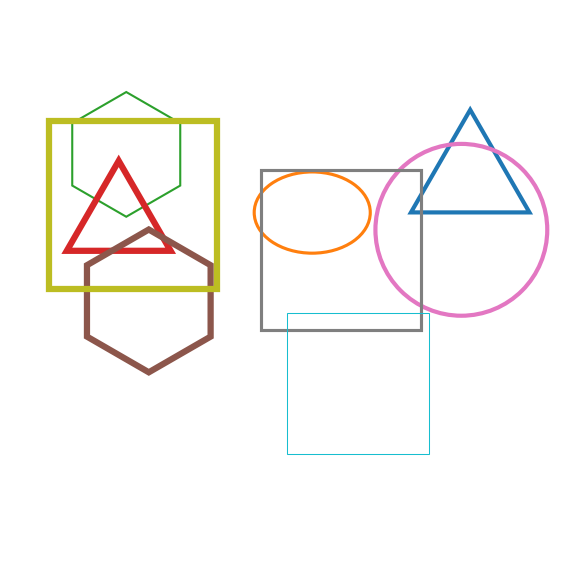[{"shape": "triangle", "thickness": 2, "radius": 0.59, "center": [0.814, 0.691]}, {"shape": "oval", "thickness": 1.5, "radius": 0.5, "center": [0.541, 0.631]}, {"shape": "hexagon", "thickness": 1, "radius": 0.54, "center": [0.219, 0.732]}, {"shape": "triangle", "thickness": 3, "radius": 0.52, "center": [0.206, 0.617]}, {"shape": "hexagon", "thickness": 3, "radius": 0.62, "center": [0.258, 0.478]}, {"shape": "circle", "thickness": 2, "radius": 0.74, "center": [0.799, 0.601]}, {"shape": "square", "thickness": 1.5, "radius": 0.69, "center": [0.59, 0.566]}, {"shape": "square", "thickness": 3, "radius": 0.73, "center": [0.231, 0.644]}, {"shape": "square", "thickness": 0.5, "radius": 0.61, "center": [0.62, 0.335]}]